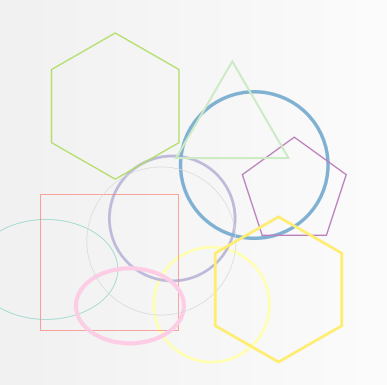[{"shape": "oval", "thickness": 0.5, "radius": 0.93, "center": [0.119, 0.3]}, {"shape": "circle", "thickness": 2, "radius": 0.75, "center": [0.546, 0.209]}, {"shape": "circle", "thickness": 2, "radius": 0.81, "center": [0.444, 0.433]}, {"shape": "square", "thickness": 0.5, "radius": 0.89, "center": [0.281, 0.32]}, {"shape": "circle", "thickness": 2.5, "radius": 0.95, "center": [0.656, 0.571]}, {"shape": "hexagon", "thickness": 1, "radius": 0.95, "center": [0.297, 0.724]}, {"shape": "oval", "thickness": 3, "radius": 0.7, "center": [0.335, 0.206]}, {"shape": "circle", "thickness": 0.5, "radius": 0.96, "center": [0.416, 0.374]}, {"shape": "pentagon", "thickness": 1, "radius": 0.7, "center": [0.759, 0.503]}, {"shape": "triangle", "thickness": 1.5, "radius": 0.84, "center": [0.6, 0.673]}, {"shape": "hexagon", "thickness": 2, "radius": 0.94, "center": [0.719, 0.248]}]